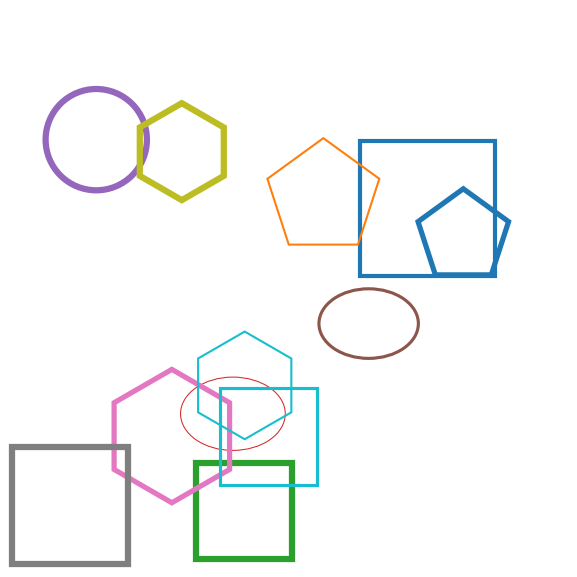[{"shape": "square", "thickness": 2, "radius": 0.59, "center": [0.74, 0.639]}, {"shape": "pentagon", "thickness": 2.5, "radius": 0.41, "center": [0.802, 0.59]}, {"shape": "pentagon", "thickness": 1, "radius": 0.51, "center": [0.56, 0.658]}, {"shape": "square", "thickness": 3, "radius": 0.41, "center": [0.423, 0.114]}, {"shape": "oval", "thickness": 0.5, "radius": 0.45, "center": [0.403, 0.283]}, {"shape": "circle", "thickness": 3, "radius": 0.44, "center": [0.167, 0.757]}, {"shape": "oval", "thickness": 1.5, "radius": 0.43, "center": [0.638, 0.439]}, {"shape": "hexagon", "thickness": 2.5, "radius": 0.58, "center": [0.298, 0.244]}, {"shape": "square", "thickness": 3, "radius": 0.5, "center": [0.121, 0.124]}, {"shape": "hexagon", "thickness": 3, "radius": 0.42, "center": [0.315, 0.737]}, {"shape": "square", "thickness": 1.5, "radius": 0.42, "center": [0.464, 0.244]}, {"shape": "hexagon", "thickness": 1, "radius": 0.47, "center": [0.424, 0.332]}]